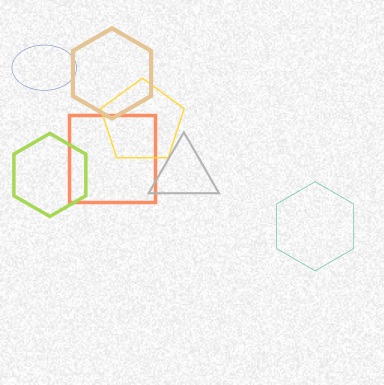[{"shape": "hexagon", "thickness": 0.5, "radius": 0.58, "center": [0.819, 0.412]}, {"shape": "square", "thickness": 2.5, "radius": 0.56, "center": [0.291, 0.588]}, {"shape": "oval", "thickness": 0.5, "radius": 0.42, "center": [0.115, 0.824]}, {"shape": "hexagon", "thickness": 2.5, "radius": 0.54, "center": [0.13, 0.546]}, {"shape": "pentagon", "thickness": 1, "radius": 0.57, "center": [0.37, 0.683]}, {"shape": "hexagon", "thickness": 3, "radius": 0.59, "center": [0.291, 0.809]}, {"shape": "triangle", "thickness": 1.5, "radius": 0.53, "center": [0.478, 0.551]}]